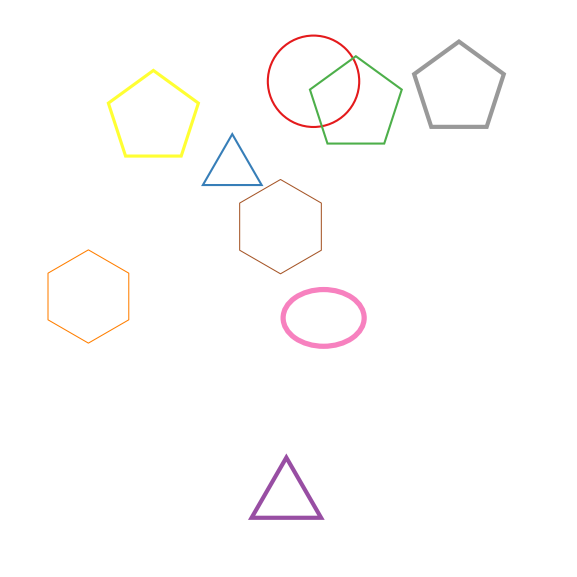[{"shape": "circle", "thickness": 1, "radius": 0.4, "center": [0.543, 0.858]}, {"shape": "triangle", "thickness": 1, "radius": 0.29, "center": [0.402, 0.708]}, {"shape": "pentagon", "thickness": 1, "radius": 0.42, "center": [0.616, 0.818]}, {"shape": "triangle", "thickness": 2, "radius": 0.35, "center": [0.496, 0.137]}, {"shape": "hexagon", "thickness": 0.5, "radius": 0.4, "center": [0.153, 0.486]}, {"shape": "pentagon", "thickness": 1.5, "radius": 0.41, "center": [0.266, 0.795]}, {"shape": "hexagon", "thickness": 0.5, "radius": 0.41, "center": [0.486, 0.607]}, {"shape": "oval", "thickness": 2.5, "radius": 0.35, "center": [0.56, 0.449]}, {"shape": "pentagon", "thickness": 2, "radius": 0.41, "center": [0.795, 0.846]}]